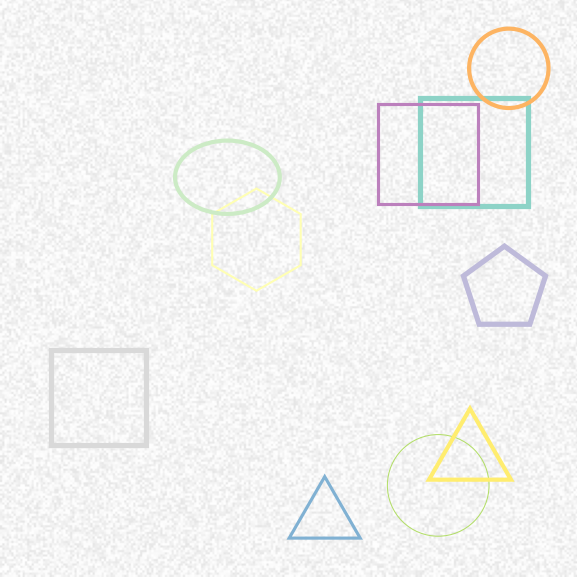[{"shape": "square", "thickness": 2.5, "radius": 0.47, "center": [0.821, 0.736]}, {"shape": "hexagon", "thickness": 1, "radius": 0.44, "center": [0.444, 0.584]}, {"shape": "pentagon", "thickness": 2.5, "radius": 0.37, "center": [0.874, 0.498]}, {"shape": "triangle", "thickness": 1.5, "radius": 0.35, "center": [0.562, 0.103]}, {"shape": "circle", "thickness": 2, "radius": 0.34, "center": [0.881, 0.881]}, {"shape": "circle", "thickness": 0.5, "radius": 0.44, "center": [0.759, 0.159]}, {"shape": "square", "thickness": 2.5, "radius": 0.41, "center": [0.171, 0.31]}, {"shape": "square", "thickness": 1.5, "radius": 0.43, "center": [0.742, 0.733]}, {"shape": "oval", "thickness": 2, "radius": 0.45, "center": [0.394, 0.692]}, {"shape": "triangle", "thickness": 2, "radius": 0.41, "center": [0.814, 0.209]}]